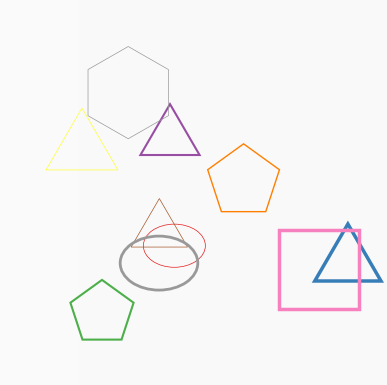[{"shape": "oval", "thickness": 0.5, "radius": 0.4, "center": [0.45, 0.362]}, {"shape": "triangle", "thickness": 2.5, "radius": 0.49, "center": [0.898, 0.319]}, {"shape": "pentagon", "thickness": 1.5, "radius": 0.43, "center": [0.263, 0.187]}, {"shape": "triangle", "thickness": 1.5, "radius": 0.44, "center": [0.439, 0.641]}, {"shape": "pentagon", "thickness": 1, "radius": 0.49, "center": [0.629, 0.529]}, {"shape": "triangle", "thickness": 0.5, "radius": 0.54, "center": [0.211, 0.612]}, {"shape": "triangle", "thickness": 0.5, "radius": 0.42, "center": [0.411, 0.4]}, {"shape": "square", "thickness": 2.5, "radius": 0.52, "center": [0.823, 0.3]}, {"shape": "oval", "thickness": 2, "radius": 0.5, "center": [0.41, 0.317]}, {"shape": "hexagon", "thickness": 0.5, "radius": 0.6, "center": [0.331, 0.759]}]